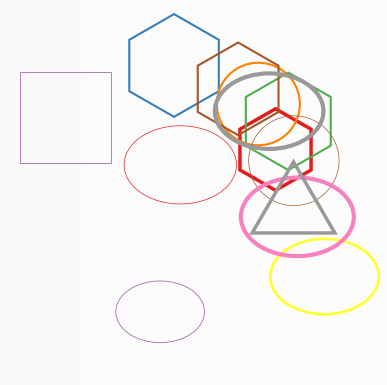[{"shape": "oval", "thickness": 0.5, "radius": 0.73, "center": [0.465, 0.572]}, {"shape": "hexagon", "thickness": 2.5, "radius": 0.53, "center": [0.711, 0.611]}, {"shape": "hexagon", "thickness": 1.5, "radius": 0.67, "center": [0.449, 0.83]}, {"shape": "hexagon", "thickness": 1.5, "radius": 0.63, "center": [0.744, 0.685]}, {"shape": "oval", "thickness": 0.5, "radius": 0.57, "center": [0.413, 0.19]}, {"shape": "square", "thickness": 0.5, "radius": 0.59, "center": [0.17, 0.695]}, {"shape": "circle", "thickness": 1.5, "radius": 0.54, "center": [0.667, 0.73]}, {"shape": "oval", "thickness": 2, "radius": 0.7, "center": [0.837, 0.282]}, {"shape": "hexagon", "thickness": 1.5, "radius": 0.6, "center": [0.615, 0.769]}, {"shape": "circle", "thickness": 0.5, "radius": 0.58, "center": [0.758, 0.583]}, {"shape": "oval", "thickness": 3, "radius": 0.73, "center": [0.767, 0.437]}, {"shape": "oval", "thickness": 3, "radius": 0.7, "center": [0.695, 0.711]}, {"shape": "triangle", "thickness": 2.5, "radius": 0.62, "center": [0.757, 0.457]}]